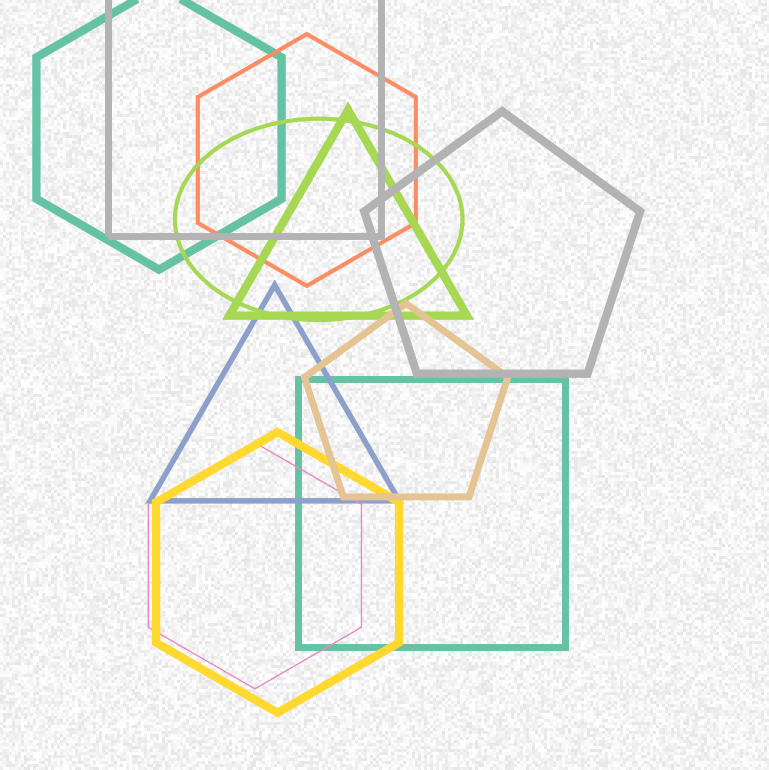[{"shape": "square", "thickness": 2.5, "radius": 0.87, "center": [0.56, 0.334]}, {"shape": "hexagon", "thickness": 3, "radius": 0.92, "center": [0.207, 0.834]}, {"shape": "hexagon", "thickness": 1.5, "radius": 0.82, "center": [0.398, 0.792]}, {"shape": "triangle", "thickness": 2, "radius": 0.93, "center": [0.357, 0.443]}, {"shape": "hexagon", "thickness": 0.5, "radius": 0.8, "center": [0.331, 0.265]}, {"shape": "oval", "thickness": 1.5, "radius": 0.93, "center": [0.414, 0.715]}, {"shape": "triangle", "thickness": 3, "radius": 0.89, "center": [0.452, 0.679]}, {"shape": "hexagon", "thickness": 3, "radius": 0.91, "center": [0.36, 0.257]}, {"shape": "pentagon", "thickness": 2.5, "radius": 0.69, "center": [0.527, 0.467]}, {"shape": "pentagon", "thickness": 3, "radius": 0.94, "center": [0.652, 0.667]}, {"shape": "square", "thickness": 2.5, "radius": 0.88, "center": [0.318, 0.87]}]